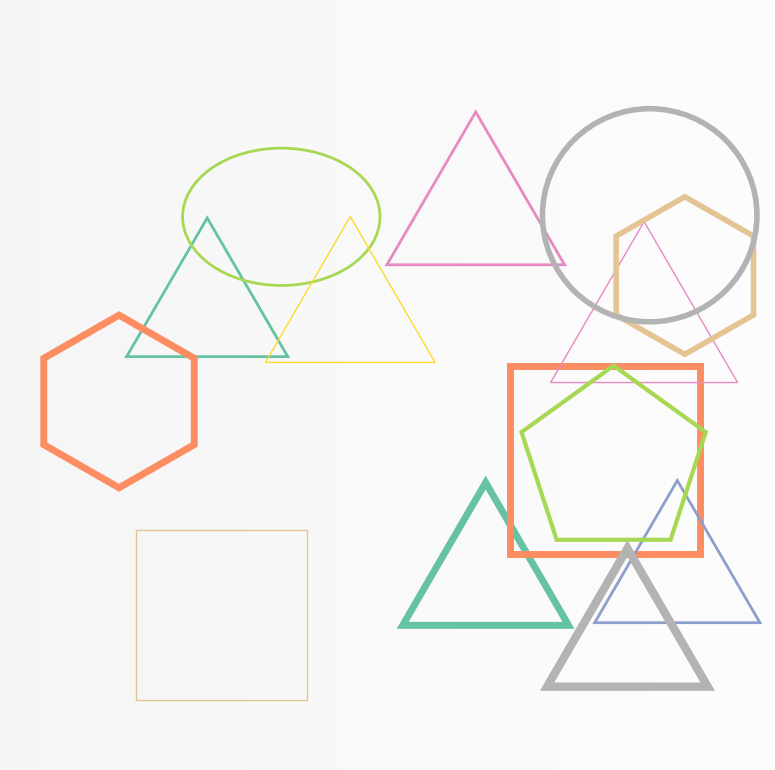[{"shape": "triangle", "thickness": 2.5, "radius": 0.62, "center": [0.627, 0.25]}, {"shape": "triangle", "thickness": 1, "radius": 0.6, "center": [0.267, 0.597]}, {"shape": "hexagon", "thickness": 2.5, "radius": 0.56, "center": [0.154, 0.479]}, {"shape": "square", "thickness": 2.5, "radius": 0.61, "center": [0.781, 0.403]}, {"shape": "triangle", "thickness": 1, "radius": 0.62, "center": [0.874, 0.253]}, {"shape": "triangle", "thickness": 0.5, "radius": 0.7, "center": [0.831, 0.573]}, {"shape": "triangle", "thickness": 1, "radius": 0.66, "center": [0.614, 0.722]}, {"shape": "pentagon", "thickness": 1.5, "radius": 0.62, "center": [0.792, 0.4]}, {"shape": "oval", "thickness": 1, "radius": 0.64, "center": [0.363, 0.718]}, {"shape": "triangle", "thickness": 0.5, "radius": 0.63, "center": [0.452, 0.593]}, {"shape": "square", "thickness": 0.5, "radius": 0.55, "center": [0.286, 0.201]}, {"shape": "hexagon", "thickness": 2, "radius": 0.51, "center": [0.884, 0.642]}, {"shape": "circle", "thickness": 2, "radius": 0.69, "center": [0.838, 0.72]}, {"shape": "triangle", "thickness": 3, "radius": 0.6, "center": [0.81, 0.168]}]